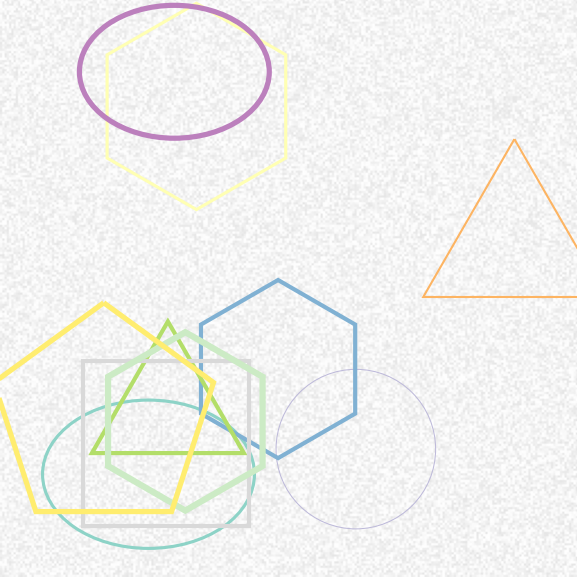[{"shape": "oval", "thickness": 1.5, "radius": 0.92, "center": [0.257, 0.178]}, {"shape": "hexagon", "thickness": 1.5, "radius": 0.89, "center": [0.34, 0.815]}, {"shape": "circle", "thickness": 0.5, "radius": 0.69, "center": [0.616, 0.221]}, {"shape": "hexagon", "thickness": 2, "radius": 0.77, "center": [0.482, 0.36]}, {"shape": "triangle", "thickness": 1, "radius": 0.91, "center": [0.891, 0.576]}, {"shape": "triangle", "thickness": 2, "radius": 0.76, "center": [0.291, 0.291]}, {"shape": "square", "thickness": 2, "radius": 0.72, "center": [0.287, 0.231]}, {"shape": "oval", "thickness": 2.5, "radius": 0.82, "center": [0.302, 0.875]}, {"shape": "hexagon", "thickness": 3, "radius": 0.77, "center": [0.321, 0.269]}, {"shape": "pentagon", "thickness": 2.5, "radius": 1.0, "center": [0.18, 0.275]}]